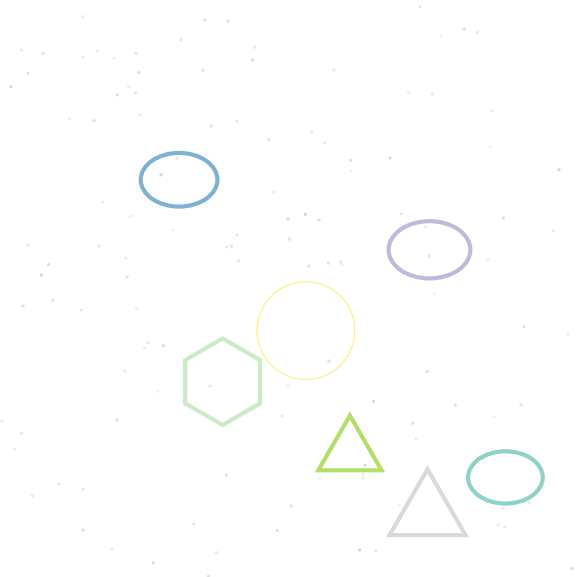[{"shape": "oval", "thickness": 2, "radius": 0.32, "center": [0.875, 0.172]}, {"shape": "oval", "thickness": 2, "radius": 0.35, "center": [0.744, 0.567]}, {"shape": "oval", "thickness": 2, "radius": 0.33, "center": [0.31, 0.688]}, {"shape": "triangle", "thickness": 2, "radius": 0.32, "center": [0.606, 0.216]}, {"shape": "triangle", "thickness": 2, "radius": 0.38, "center": [0.74, 0.111]}, {"shape": "hexagon", "thickness": 2, "radius": 0.37, "center": [0.385, 0.338]}, {"shape": "circle", "thickness": 0.5, "radius": 0.42, "center": [0.53, 0.427]}]